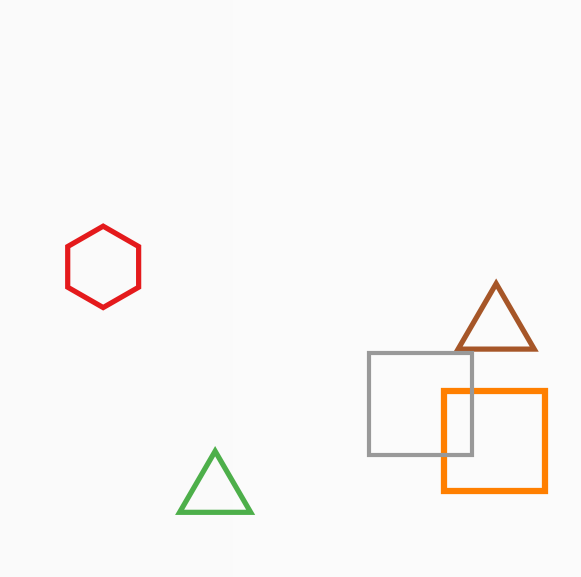[{"shape": "hexagon", "thickness": 2.5, "radius": 0.35, "center": [0.178, 0.537]}, {"shape": "triangle", "thickness": 2.5, "radius": 0.35, "center": [0.37, 0.147]}, {"shape": "square", "thickness": 3, "radius": 0.43, "center": [0.851, 0.235]}, {"shape": "triangle", "thickness": 2.5, "radius": 0.38, "center": [0.854, 0.432]}, {"shape": "square", "thickness": 2, "radius": 0.44, "center": [0.724, 0.299]}]